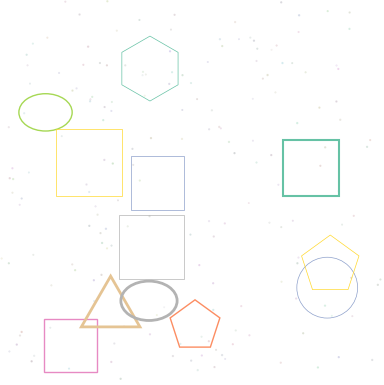[{"shape": "square", "thickness": 1.5, "radius": 0.36, "center": [0.807, 0.564]}, {"shape": "hexagon", "thickness": 0.5, "radius": 0.42, "center": [0.39, 0.822]}, {"shape": "pentagon", "thickness": 1, "radius": 0.34, "center": [0.507, 0.153]}, {"shape": "circle", "thickness": 0.5, "radius": 0.39, "center": [0.85, 0.253]}, {"shape": "square", "thickness": 0.5, "radius": 0.35, "center": [0.41, 0.525]}, {"shape": "square", "thickness": 1, "radius": 0.34, "center": [0.183, 0.103]}, {"shape": "oval", "thickness": 1, "radius": 0.35, "center": [0.118, 0.708]}, {"shape": "square", "thickness": 0.5, "radius": 0.43, "center": [0.231, 0.578]}, {"shape": "pentagon", "thickness": 0.5, "radius": 0.39, "center": [0.858, 0.311]}, {"shape": "triangle", "thickness": 2, "radius": 0.44, "center": [0.287, 0.195]}, {"shape": "square", "thickness": 0.5, "radius": 0.42, "center": [0.394, 0.359]}, {"shape": "oval", "thickness": 2, "radius": 0.37, "center": [0.387, 0.219]}]